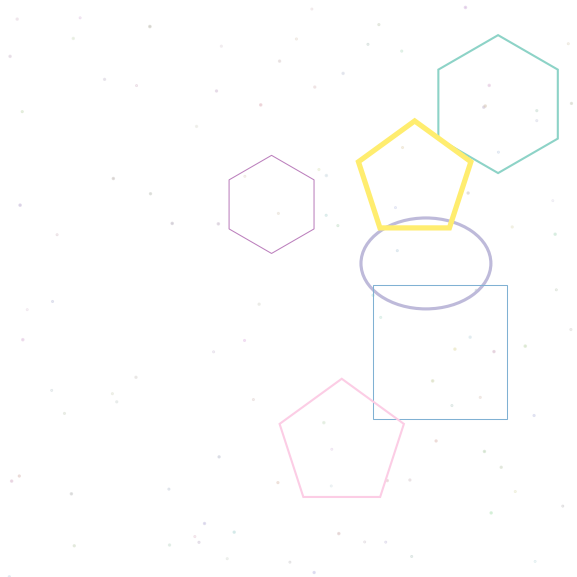[{"shape": "hexagon", "thickness": 1, "radius": 0.6, "center": [0.862, 0.819]}, {"shape": "oval", "thickness": 1.5, "radius": 0.56, "center": [0.738, 0.543]}, {"shape": "square", "thickness": 0.5, "radius": 0.58, "center": [0.762, 0.39]}, {"shape": "pentagon", "thickness": 1, "radius": 0.57, "center": [0.592, 0.23]}, {"shape": "hexagon", "thickness": 0.5, "radius": 0.42, "center": [0.47, 0.645]}, {"shape": "pentagon", "thickness": 2.5, "radius": 0.51, "center": [0.718, 0.687]}]